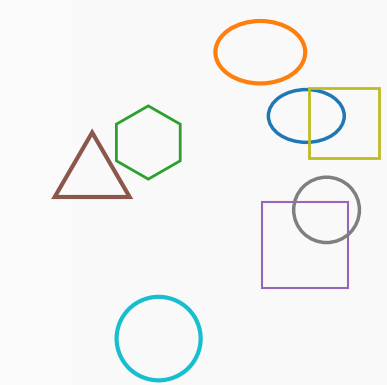[{"shape": "oval", "thickness": 2.5, "radius": 0.49, "center": [0.79, 0.699]}, {"shape": "oval", "thickness": 3, "radius": 0.58, "center": [0.672, 0.864]}, {"shape": "hexagon", "thickness": 2, "radius": 0.48, "center": [0.383, 0.63]}, {"shape": "square", "thickness": 1.5, "radius": 0.56, "center": [0.787, 0.364]}, {"shape": "triangle", "thickness": 3, "radius": 0.56, "center": [0.238, 0.544]}, {"shape": "circle", "thickness": 2.5, "radius": 0.42, "center": [0.843, 0.455]}, {"shape": "square", "thickness": 2, "radius": 0.45, "center": [0.887, 0.68]}, {"shape": "circle", "thickness": 3, "radius": 0.54, "center": [0.409, 0.121]}]